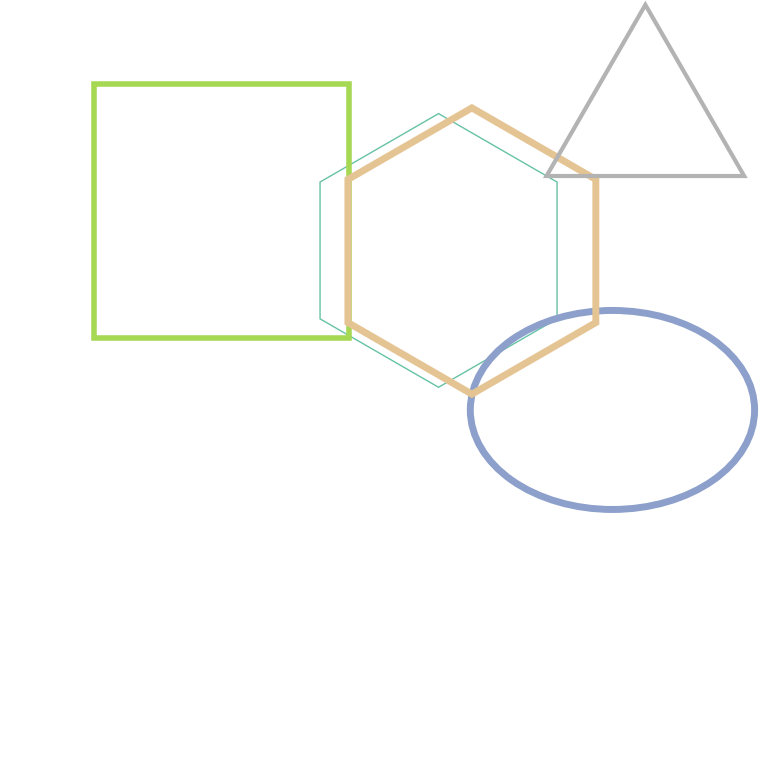[{"shape": "hexagon", "thickness": 0.5, "radius": 0.89, "center": [0.57, 0.675]}, {"shape": "oval", "thickness": 2.5, "radius": 0.92, "center": [0.795, 0.468]}, {"shape": "square", "thickness": 2, "radius": 0.83, "center": [0.288, 0.726]}, {"shape": "hexagon", "thickness": 2.5, "radius": 0.93, "center": [0.613, 0.674]}, {"shape": "triangle", "thickness": 1.5, "radius": 0.74, "center": [0.838, 0.846]}]